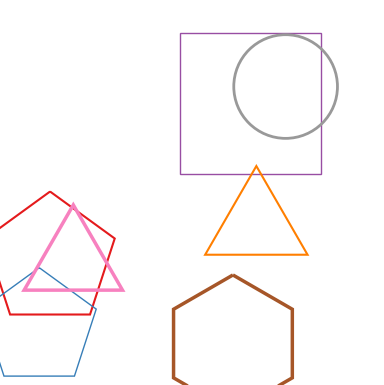[{"shape": "pentagon", "thickness": 1.5, "radius": 0.88, "center": [0.13, 0.326]}, {"shape": "pentagon", "thickness": 1, "radius": 0.78, "center": [0.102, 0.149]}, {"shape": "square", "thickness": 1, "radius": 0.91, "center": [0.651, 0.731]}, {"shape": "triangle", "thickness": 1.5, "radius": 0.77, "center": [0.666, 0.415]}, {"shape": "hexagon", "thickness": 2.5, "radius": 0.89, "center": [0.605, 0.108]}, {"shape": "triangle", "thickness": 2.5, "radius": 0.74, "center": [0.19, 0.32]}, {"shape": "circle", "thickness": 2, "radius": 0.67, "center": [0.742, 0.775]}]